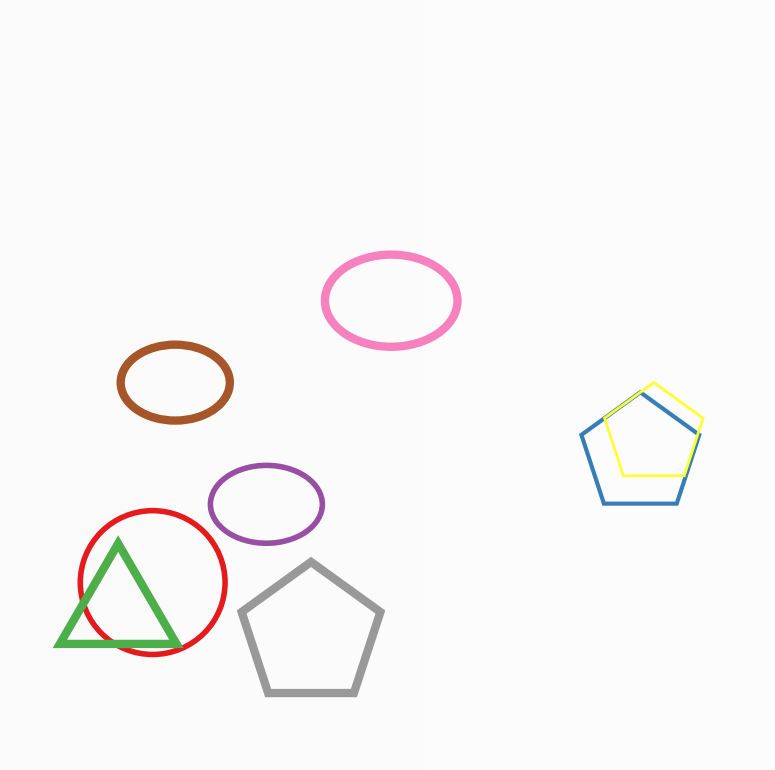[{"shape": "circle", "thickness": 2, "radius": 0.47, "center": [0.197, 0.243]}, {"shape": "pentagon", "thickness": 1.5, "radius": 0.4, "center": [0.826, 0.411]}, {"shape": "triangle", "thickness": 3, "radius": 0.43, "center": [0.152, 0.207]}, {"shape": "oval", "thickness": 2, "radius": 0.36, "center": [0.344, 0.345]}, {"shape": "pentagon", "thickness": 1, "radius": 0.33, "center": [0.844, 0.436]}, {"shape": "oval", "thickness": 3, "radius": 0.35, "center": [0.226, 0.503]}, {"shape": "oval", "thickness": 3, "radius": 0.43, "center": [0.505, 0.609]}, {"shape": "pentagon", "thickness": 3, "radius": 0.47, "center": [0.401, 0.176]}]